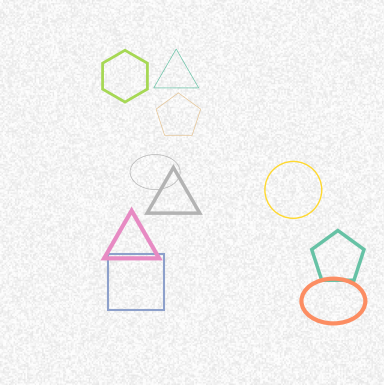[{"shape": "pentagon", "thickness": 2.5, "radius": 0.36, "center": [0.878, 0.33]}, {"shape": "triangle", "thickness": 0.5, "radius": 0.34, "center": [0.458, 0.805]}, {"shape": "oval", "thickness": 3, "radius": 0.42, "center": [0.866, 0.218]}, {"shape": "square", "thickness": 1.5, "radius": 0.36, "center": [0.353, 0.267]}, {"shape": "triangle", "thickness": 3, "radius": 0.41, "center": [0.342, 0.37]}, {"shape": "hexagon", "thickness": 2, "radius": 0.34, "center": [0.325, 0.802]}, {"shape": "circle", "thickness": 1, "radius": 0.37, "center": [0.762, 0.507]}, {"shape": "pentagon", "thickness": 0.5, "radius": 0.3, "center": [0.463, 0.698]}, {"shape": "triangle", "thickness": 2.5, "radius": 0.39, "center": [0.451, 0.486]}, {"shape": "oval", "thickness": 0.5, "radius": 0.32, "center": [0.403, 0.553]}]